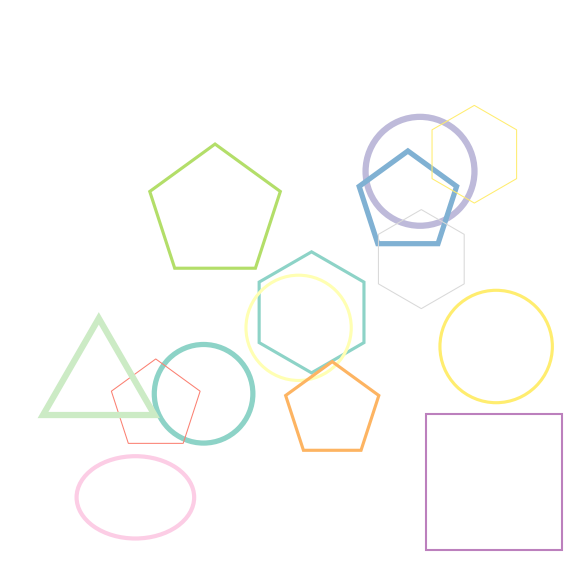[{"shape": "circle", "thickness": 2.5, "radius": 0.43, "center": [0.353, 0.317]}, {"shape": "hexagon", "thickness": 1.5, "radius": 0.52, "center": [0.539, 0.458]}, {"shape": "circle", "thickness": 1.5, "radius": 0.46, "center": [0.517, 0.431]}, {"shape": "circle", "thickness": 3, "radius": 0.47, "center": [0.727, 0.703]}, {"shape": "pentagon", "thickness": 0.5, "radius": 0.4, "center": [0.27, 0.297]}, {"shape": "pentagon", "thickness": 2.5, "radius": 0.44, "center": [0.706, 0.649]}, {"shape": "pentagon", "thickness": 1.5, "radius": 0.42, "center": [0.575, 0.288]}, {"shape": "pentagon", "thickness": 1.5, "radius": 0.59, "center": [0.372, 0.631]}, {"shape": "oval", "thickness": 2, "radius": 0.51, "center": [0.234, 0.138]}, {"shape": "hexagon", "thickness": 0.5, "radius": 0.43, "center": [0.73, 0.55]}, {"shape": "square", "thickness": 1, "radius": 0.59, "center": [0.856, 0.165]}, {"shape": "triangle", "thickness": 3, "radius": 0.56, "center": [0.171, 0.336]}, {"shape": "circle", "thickness": 1.5, "radius": 0.49, "center": [0.859, 0.399]}, {"shape": "hexagon", "thickness": 0.5, "radius": 0.42, "center": [0.821, 0.732]}]